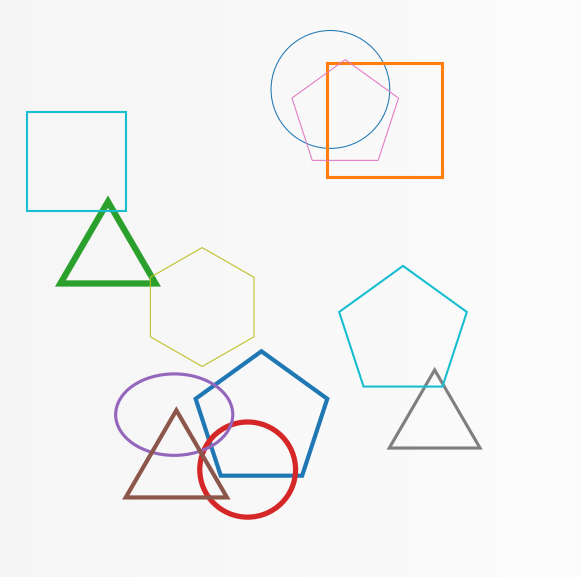[{"shape": "pentagon", "thickness": 2, "radius": 0.6, "center": [0.45, 0.272]}, {"shape": "circle", "thickness": 0.5, "radius": 0.51, "center": [0.568, 0.844]}, {"shape": "square", "thickness": 1.5, "radius": 0.49, "center": [0.661, 0.792]}, {"shape": "triangle", "thickness": 3, "radius": 0.47, "center": [0.186, 0.555]}, {"shape": "circle", "thickness": 2.5, "radius": 0.41, "center": [0.426, 0.186]}, {"shape": "oval", "thickness": 1.5, "radius": 0.5, "center": [0.3, 0.281]}, {"shape": "triangle", "thickness": 2, "radius": 0.5, "center": [0.303, 0.188]}, {"shape": "pentagon", "thickness": 0.5, "radius": 0.48, "center": [0.594, 0.799]}, {"shape": "triangle", "thickness": 1.5, "radius": 0.45, "center": [0.748, 0.268]}, {"shape": "hexagon", "thickness": 0.5, "radius": 0.51, "center": [0.348, 0.467]}, {"shape": "pentagon", "thickness": 1, "radius": 0.58, "center": [0.693, 0.423]}, {"shape": "square", "thickness": 1, "radius": 0.43, "center": [0.131, 0.719]}]